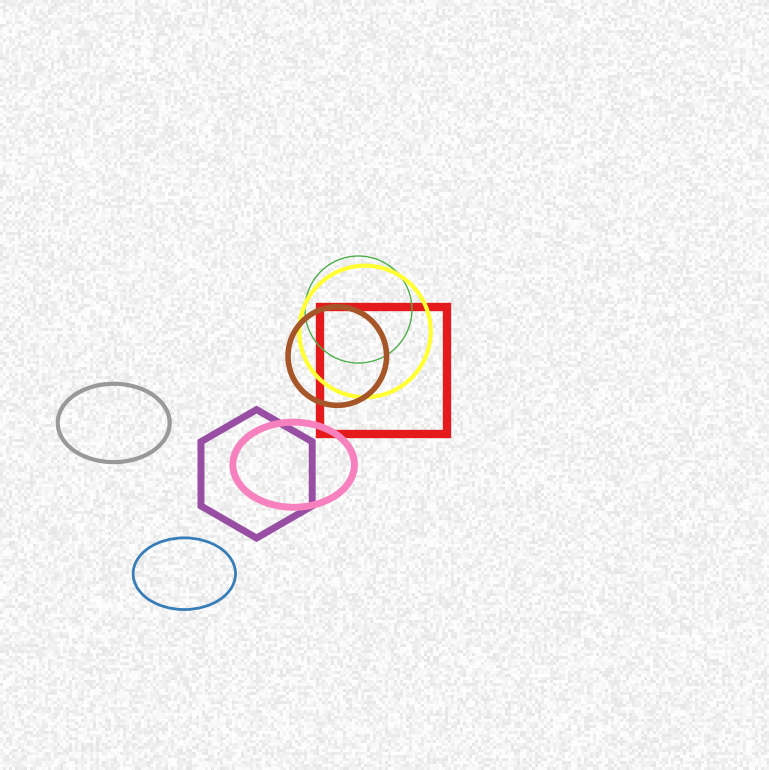[{"shape": "square", "thickness": 3, "radius": 0.41, "center": [0.498, 0.519]}, {"shape": "oval", "thickness": 1, "radius": 0.33, "center": [0.239, 0.255]}, {"shape": "circle", "thickness": 0.5, "radius": 0.35, "center": [0.466, 0.598]}, {"shape": "hexagon", "thickness": 2.5, "radius": 0.42, "center": [0.333, 0.385]}, {"shape": "circle", "thickness": 1.5, "radius": 0.43, "center": [0.474, 0.57]}, {"shape": "circle", "thickness": 2, "radius": 0.32, "center": [0.438, 0.538]}, {"shape": "oval", "thickness": 2.5, "radius": 0.39, "center": [0.381, 0.396]}, {"shape": "oval", "thickness": 1.5, "radius": 0.36, "center": [0.148, 0.451]}]